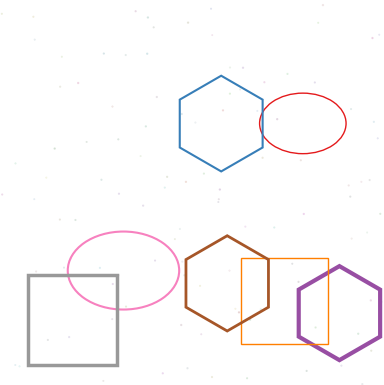[{"shape": "oval", "thickness": 1, "radius": 0.56, "center": [0.787, 0.679]}, {"shape": "hexagon", "thickness": 1.5, "radius": 0.62, "center": [0.575, 0.679]}, {"shape": "hexagon", "thickness": 3, "radius": 0.61, "center": [0.882, 0.187]}, {"shape": "square", "thickness": 1, "radius": 0.56, "center": [0.739, 0.218]}, {"shape": "hexagon", "thickness": 2, "radius": 0.62, "center": [0.59, 0.264]}, {"shape": "oval", "thickness": 1.5, "radius": 0.72, "center": [0.321, 0.297]}, {"shape": "square", "thickness": 2.5, "radius": 0.58, "center": [0.188, 0.168]}]